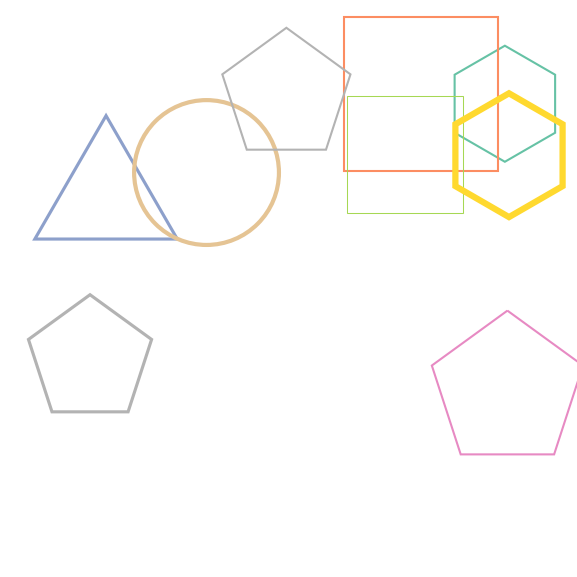[{"shape": "hexagon", "thickness": 1, "radius": 0.5, "center": [0.874, 0.819]}, {"shape": "square", "thickness": 1, "radius": 0.67, "center": [0.729, 0.836]}, {"shape": "triangle", "thickness": 1.5, "radius": 0.71, "center": [0.184, 0.656]}, {"shape": "pentagon", "thickness": 1, "radius": 0.69, "center": [0.879, 0.324]}, {"shape": "square", "thickness": 0.5, "radius": 0.5, "center": [0.701, 0.731]}, {"shape": "hexagon", "thickness": 3, "radius": 0.54, "center": [0.881, 0.73]}, {"shape": "circle", "thickness": 2, "radius": 0.63, "center": [0.358, 0.7]}, {"shape": "pentagon", "thickness": 1, "radius": 0.58, "center": [0.496, 0.834]}, {"shape": "pentagon", "thickness": 1.5, "radius": 0.56, "center": [0.156, 0.377]}]